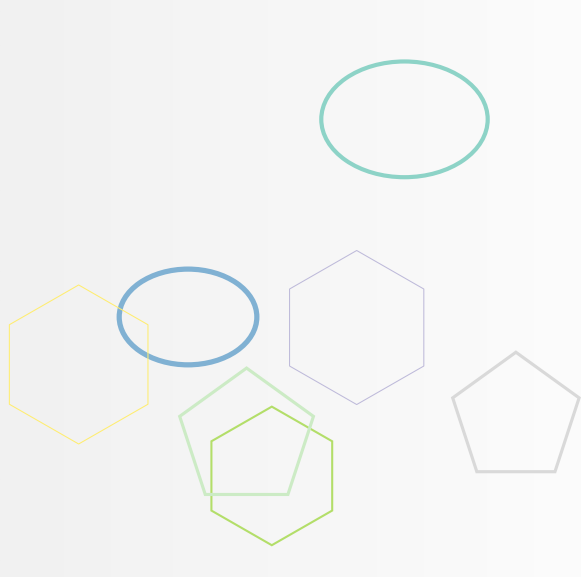[{"shape": "oval", "thickness": 2, "radius": 0.72, "center": [0.696, 0.792]}, {"shape": "hexagon", "thickness": 0.5, "radius": 0.67, "center": [0.614, 0.432]}, {"shape": "oval", "thickness": 2.5, "radius": 0.59, "center": [0.323, 0.45]}, {"shape": "hexagon", "thickness": 1, "radius": 0.6, "center": [0.468, 0.175]}, {"shape": "pentagon", "thickness": 1.5, "radius": 0.57, "center": [0.888, 0.275]}, {"shape": "pentagon", "thickness": 1.5, "radius": 0.6, "center": [0.424, 0.241]}, {"shape": "hexagon", "thickness": 0.5, "radius": 0.69, "center": [0.135, 0.368]}]